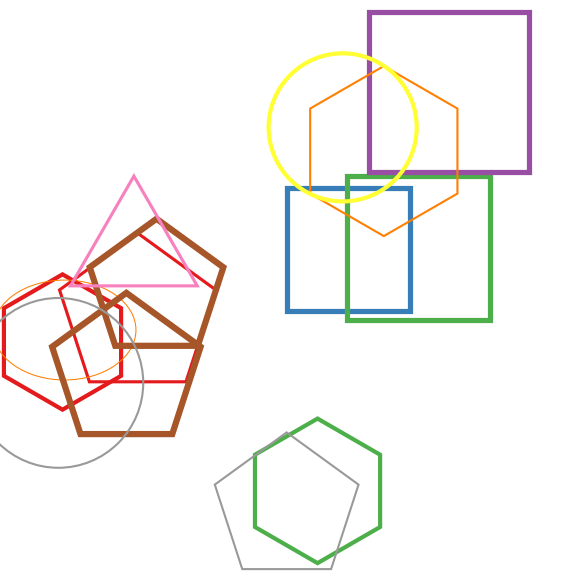[{"shape": "hexagon", "thickness": 2, "radius": 0.59, "center": [0.108, 0.407]}, {"shape": "pentagon", "thickness": 1.5, "radius": 0.71, "center": [0.238, 0.453]}, {"shape": "square", "thickness": 2.5, "radius": 0.53, "center": [0.603, 0.568]}, {"shape": "hexagon", "thickness": 2, "radius": 0.63, "center": [0.55, 0.149]}, {"shape": "square", "thickness": 2.5, "radius": 0.62, "center": [0.725, 0.569]}, {"shape": "square", "thickness": 2.5, "radius": 0.69, "center": [0.777, 0.84]}, {"shape": "oval", "thickness": 0.5, "radius": 0.62, "center": [0.112, 0.428]}, {"shape": "hexagon", "thickness": 1, "radius": 0.74, "center": [0.665, 0.738]}, {"shape": "circle", "thickness": 2, "radius": 0.64, "center": [0.593, 0.779]}, {"shape": "pentagon", "thickness": 3, "radius": 0.61, "center": [0.271, 0.499]}, {"shape": "pentagon", "thickness": 3, "radius": 0.68, "center": [0.219, 0.357]}, {"shape": "triangle", "thickness": 1.5, "radius": 0.63, "center": [0.232, 0.567]}, {"shape": "pentagon", "thickness": 1, "radius": 0.65, "center": [0.496, 0.12]}, {"shape": "circle", "thickness": 1, "radius": 0.73, "center": [0.101, 0.336]}]